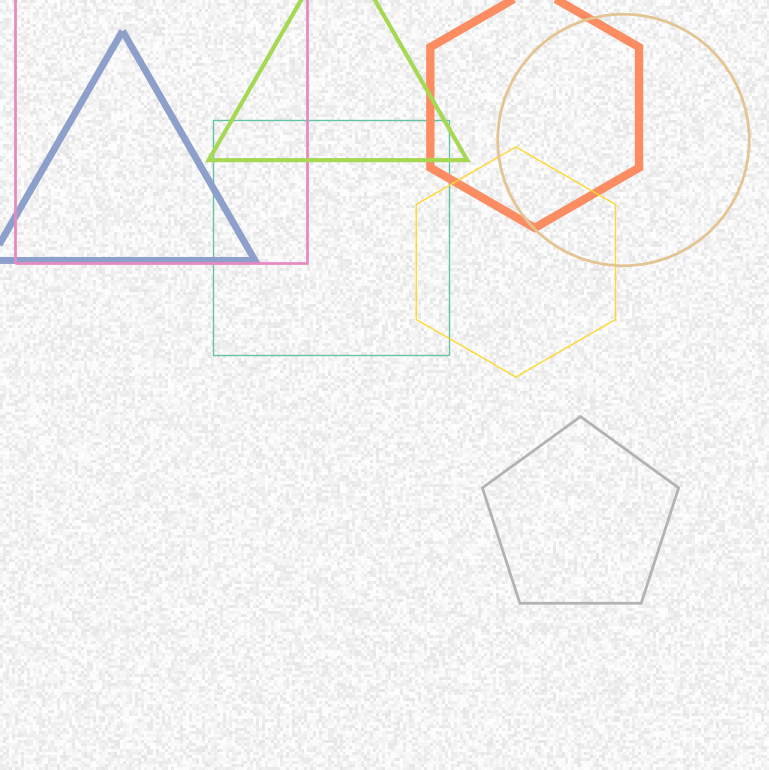[{"shape": "square", "thickness": 0.5, "radius": 0.77, "center": [0.43, 0.692]}, {"shape": "hexagon", "thickness": 3, "radius": 0.78, "center": [0.694, 0.86]}, {"shape": "triangle", "thickness": 2.5, "radius": 0.99, "center": [0.159, 0.761]}, {"shape": "square", "thickness": 1, "radius": 0.95, "center": [0.209, 0.848]}, {"shape": "triangle", "thickness": 1.5, "radius": 0.97, "center": [0.439, 0.889]}, {"shape": "hexagon", "thickness": 0.5, "radius": 0.75, "center": [0.67, 0.66]}, {"shape": "circle", "thickness": 1, "radius": 0.82, "center": [0.81, 0.818]}, {"shape": "pentagon", "thickness": 1, "radius": 0.67, "center": [0.754, 0.325]}]